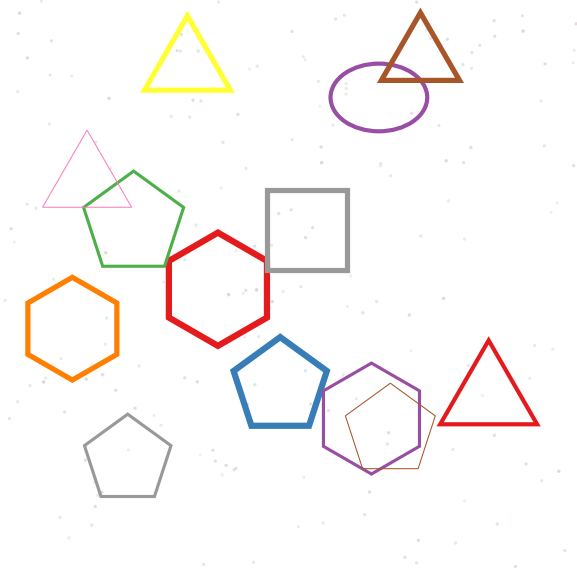[{"shape": "triangle", "thickness": 2, "radius": 0.48, "center": [0.846, 0.313]}, {"shape": "hexagon", "thickness": 3, "radius": 0.49, "center": [0.377, 0.498]}, {"shape": "pentagon", "thickness": 3, "radius": 0.42, "center": [0.485, 0.331]}, {"shape": "pentagon", "thickness": 1.5, "radius": 0.46, "center": [0.231, 0.612]}, {"shape": "oval", "thickness": 2, "radius": 0.42, "center": [0.656, 0.83]}, {"shape": "hexagon", "thickness": 1.5, "radius": 0.48, "center": [0.643, 0.274]}, {"shape": "hexagon", "thickness": 2.5, "radius": 0.44, "center": [0.125, 0.43]}, {"shape": "triangle", "thickness": 2.5, "radius": 0.43, "center": [0.325, 0.886]}, {"shape": "pentagon", "thickness": 0.5, "radius": 0.41, "center": [0.676, 0.254]}, {"shape": "triangle", "thickness": 2.5, "radius": 0.39, "center": [0.728, 0.899]}, {"shape": "triangle", "thickness": 0.5, "radius": 0.45, "center": [0.151, 0.685]}, {"shape": "pentagon", "thickness": 1.5, "radius": 0.39, "center": [0.221, 0.203]}, {"shape": "square", "thickness": 2.5, "radius": 0.35, "center": [0.532, 0.602]}]